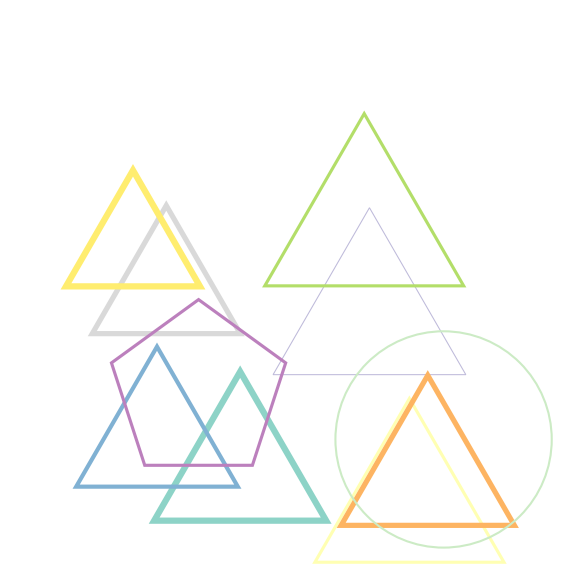[{"shape": "triangle", "thickness": 3, "radius": 0.86, "center": [0.416, 0.184]}, {"shape": "triangle", "thickness": 1.5, "radius": 0.95, "center": [0.709, 0.12]}, {"shape": "triangle", "thickness": 0.5, "radius": 0.96, "center": [0.64, 0.447]}, {"shape": "triangle", "thickness": 2, "radius": 0.81, "center": [0.272, 0.237]}, {"shape": "triangle", "thickness": 2.5, "radius": 0.87, "center": [0.741, 0.176]}, {"shape": "triangle", "thickness": 1.5, "radius": 0.99, "center": [0.631, 0.604]}, {"shape": "triangle", "thickness": 2.5, "radius": 0.74, "center": [0.288, 0.495]}, {"shape": "pentagon", "thickness": 1.5, "radius": 0.79, "center": [0.344, 0.322]}, {"shape": "circle", "thickness": 1, "radius": 0.94, "center": [0.768, 0.238]}, {"shape": "triangle", "thickness": 3, "radius": 0.67, "center": [0.23, 0.57]}]